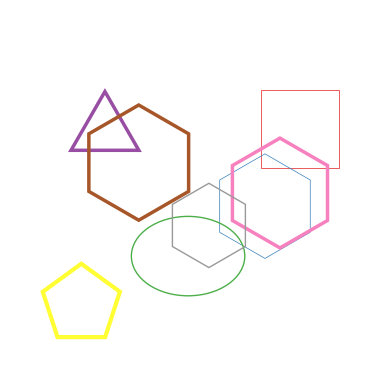[{"shape": "square", "thickness": 0.5, "radius": 0.51, "center": [0.78, 0.665]}, {"shape": "hexagon", "thickness": 0.5, "radius": 0.68, "center": [0.688, 0.465]}, {"shape": "oval", "thickness": 1, "radius": 0.74, "center": [0.489, 0.335]}, {"shape": "triangle", "thickness": 2.5, "radius": 0.51, "center": [0.273, 0.66]}, {"shape": "pentagon", "thickness": 3, "radius": 0.53, "center": [0.211, 0.21]}, {"shape": "hexagon", "thickness": 2.5, "radius": 0.75, "center": [0.36, 0.578]}, {"shape": "hexagon", "thickness": 2.5, "radius": 0.71, "center": [0.727, 0.499]}, {"shape": "hexagon", "thickness": 1, "radius": 0.55, "center": [0.543, 0.414]}]